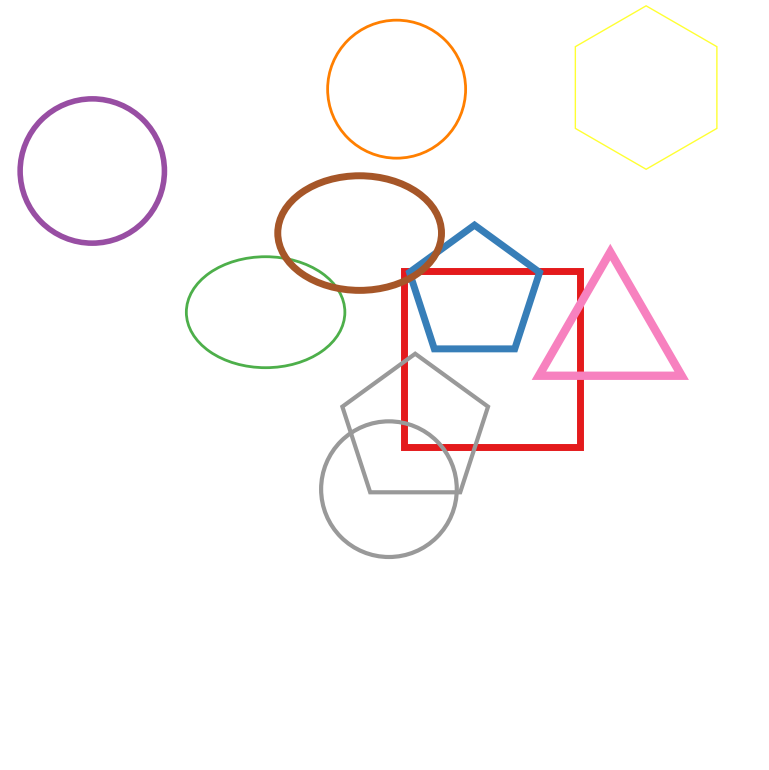[{"shape": "square", "thickness": 2.5, "radius": 0.57, "center": [0.639, 0.533]}, {"shape": "pentagon", "thickness": 2.5, "radius": 0.44, "center": [0.616, 0.619]}, {"shape": "oval", "thickness": 1, "radius": 0.51, "center": [0.345, 0.595]}, {"shape": "circle", "thickness": 2, "radius": 0.47, "center": [0.12, 0.778]}, {"shape": "circle", "thickness": 1, "radius": 0.45, "center": [0.515, 0.884]}, {"shape": "hexagon", "thickness": 0.5, "radius": 0.53, "center": [0.839, 0.886]}, {"shape": "oval", "thickness": 2.5, "radius": 0.53, "center": [0.467, 0.697]}, {"shape": "triangle", "thickness": 3, "radius": 0.54, "center": [0.793, 0.566]}, {"shape": "circle", "thickness": 1.5, "radius": 0.44, "center": [0.505, 0.365]}, {"shape": "pentagon", "thickness": 1.5, "radius": 0.5, "center": [0.539, 0.441]}]